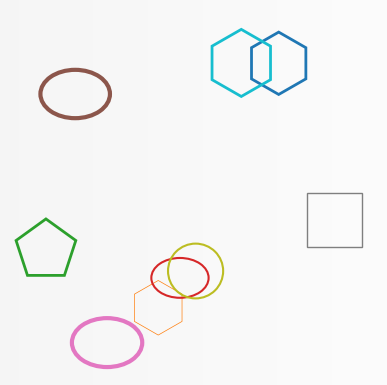[{"shape": "hexagon", "thickness": 2, "radius": 0.4, "center": [0.719, 0.836]}, {"shape": "hexagon", "thickness": 0.5, "radius": 0.35, "center": [0.408, 0.201]}, {"shape": "pentagon", "thickness": 2, "radius": 0.41, "center": [0.119, 0.35]}, {"shape": "oval", "thickness": 1.5, "radius": 0.37, "center": [0.464, 0.278]}, {"shape": "oval", "thickness": 3, "radius": 0.45, "center": [0.194, 0.756]}, {"shape": "oval", "thickness": 3, "radius": 0.45, "center": [0.276, 0.11]}, {"shape": "square", "thickness": 1, "radius": 0.35, "center": [0.864, 0.428]}, {"shape": "circle", "thickness": 1.5, "radius": 0.36, "center": [0.505, 0.296]}, {"shape": "hexagon", "thickness": 2, "radius": 0.44, "center": [0.623, 0.837]}]